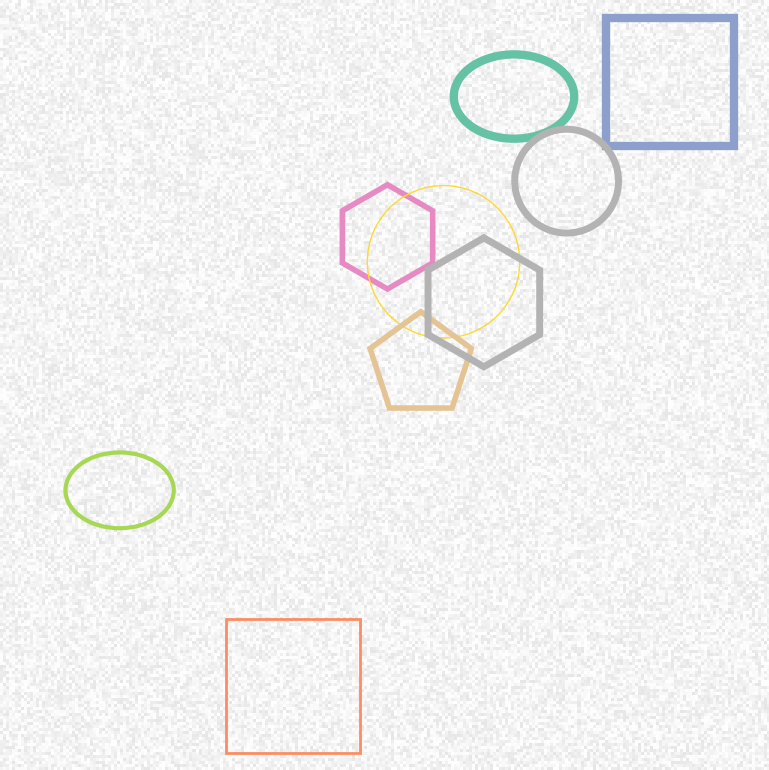[{"shape": "oval", "thickness": 3, "radius": 0.39, "center": [0.668, 0.875]}, {"shape": "square", "thickness": 1, "radius": 0.43, "center": [0.38, 0.11]}, {"shape": "square", "thickness": 3, "radius": 0.42, "center": [0.871, 0.893]}, {"shape": "hexagon", "thickness": 2, "radius": 0.34, "center": [0.503, 0.692]}, {"shape": "oval", "thickness": 1.5, "radius": 0.35, "center": [0.155, 0.363]}, {"shape": "circle", "thickness": 0.5, "radius": 0.49, "center": [0.576, 0.66]}, {"shape": "pentagon", "thickness": 2, "radius": 0.35, "center": [0.546, 0.526]}, {"shape": "hexagon", "thickness": 2.5, "radius": 0.42, "center": [0.628, 0.607]}, {"shape": "circle", "thickness": 2.5, "radius": 0.34, "center": [0.736, 0.765]}]